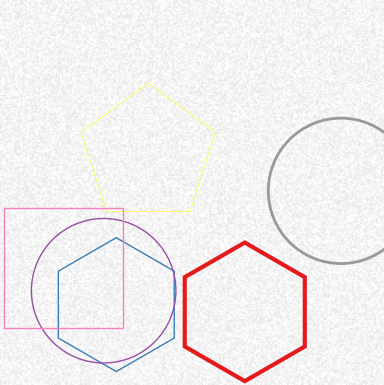[{"shape": "hexagon", "thickness": 3, "radius": 0.9, "center": [0.636, 0.19]}, {"shape": "hexagon", "thickness": 1, "radius": 0.87, "center": [0.302, 0.209]}, {"shape": "circle", "thickness": 1, "radius": 0.94, "center": [0.269, 0.245]}, {"shape": "pentagon", "thickness": 0.5, "radius": 0.92, "center": [0.385, 0.6]}, {"shape": "square", "thickness": 1, "radius": 0.78, "center": [0.165, 0.304]}, {"shape": "circle", "thickness": 2, "radius": 0.94, "center": [0.886, 0.504]}]